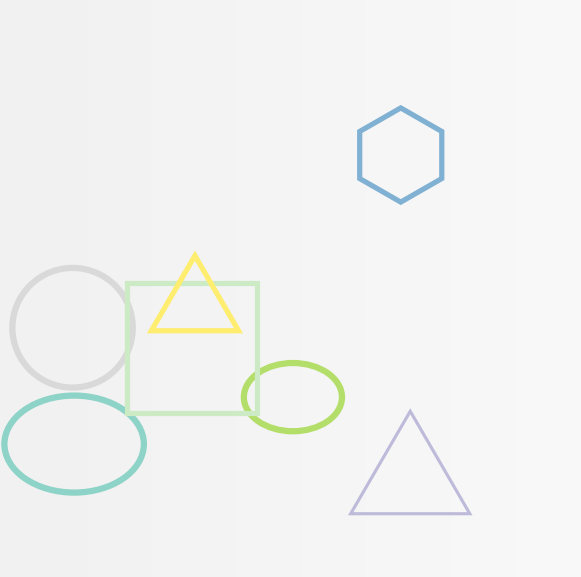[{"shape": "oval", "thickness": 3, "radius": 0.6, "center": [0.128, 0.23]}, {"shape": "triangle", "thickness": 1.5, "radius": 0.59, "center": [0.706, 0.169]}, {"shape": "hexagon", "thickness": 2.5, "radius": 0.41, "center": [0.689, 0.731]}, {"shape": "oval", "thickness": 3, "radius": 0.42, "center": [0.504, 0.311]}, {"shape": "circle", "thickness": 3, "radius": 0.52, "center": [0.125, 0.432]}, {"shape": "square", "thickness": 2.5, "radius": 0.56, "center": [0.33, 0.396]}, {"shape": "triangle", "thickness": 2.5, "radius": 0.43, "center": [0.335, 0.47]}]